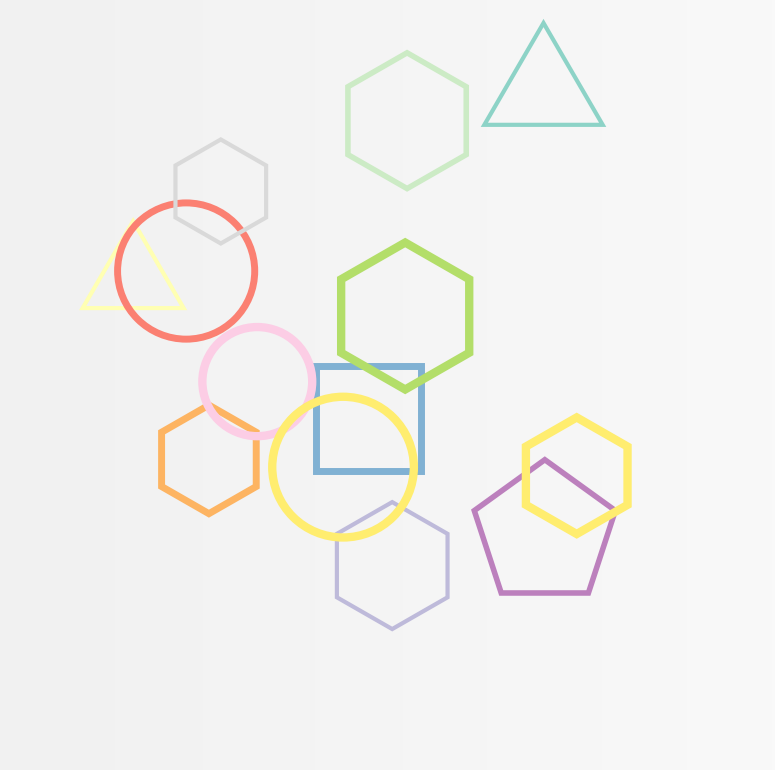[{"shape": "triangle", "thickness": 1.5, "radius": 0.44, "center": [0.701, 0.882]}, {"shape": "triangle", "thickness": 1.5, "radius": 0.38, "center": [0.172, 0.638]}, {"shape": "hexagon", "thickness": 1.5, "radius": 0.41, "center": [0.506, 0.265]}, {"shape": "circle", "thickness": 2.5, "radius": 0.44, "center": [0.24, 0.648]}, {"shape": "square", "thickness": 2.5, "radius": 0.34, "center": [0.475, 0.456]}, {"shape": "hexagon", "thickness": 2.5, "radius": 0.35, "center": [0.27, 0.403]}, {"shape": "hexagon", "thickness": 3, "radius": 0.48, "center": [0.523, 0.59]}, {"shape": "circle", "thickness": 3, "radius": 0.35, "center": [0.332, 0.504]}, {"shape": "hexagon", "thickness": 1.5, "radius": 0.34, "center": [0.285, 0.751]}, {"shape": "pentagon", "thickness": 2, "radius": 0.48, "center": [0.703, 0.307]}, {"shape": "hexagon", "thickness": 2, "radius": 0.44, "center": [0.525, 0.843]}, {"shape": "circle", "thickness": 3, "radius": 0.46, "center": [0.443, 0.393]}, {"shape": "hexagon", "thickness": 3, "radius": 0.38, "center": [0.744, 0.382]}]